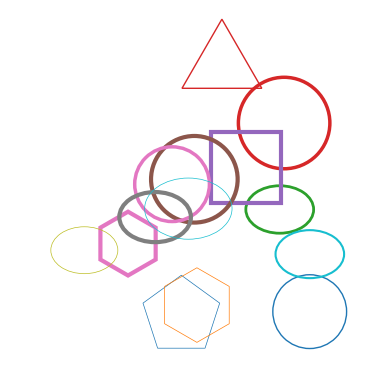[{"shape": "pentagon", "thickness": 0.5, "radius": 0.52, "center": [0.471, 0.18]}, {"shape": "circle", "thickness": 1, "radius": 0.48, "center": [0.804, 0.191]}, {"shape": "hexagon", "thickness": 0.5, "radius": 0.48, "center": [0.511, 0.208]}, {"shape": "oval", "thickness": 2, "radius": 0.44, "center": [0.727, 0.456]}, {"shape": "triangle", "thickness": 1, "radius": 0.6, "center": [0.576, 0.83]}, {"shape": "circle", "thickness": 2.5, "radius": 0.59, "center": [0.738, 0.68]}, {"shape": "square", "thickness": 3, "radius": 0.46, "center": [0.639, 0.565]}, {"shape": "circle", "thickness": 3, "radius": 0.56, "center": [0.505, 0.534]}, {"shape": "circle", "thickness": 2.5, "radius": 0.49, "center": [0.447, 0.522]}, {"shape": "hexagon", "thickness": 3, "radius": 0.41, "center": [0.333, 0.367]}, {"shape": "oval", "thickness": 3, "radius": 0.46, "center": [0.403, 0.436]}, {"shape": "oval", "thickness": 0.5, "radius": 0.44, "center": [0.219, 0.35]}, {"shape": "oval", "thickness": 0.5, "radius": 0.57, "center": [0.489, 0.458]}, {"shape": "oval", "thickness": 1.5, "radius": 0.45, "center": [0.805, 0.34]}]